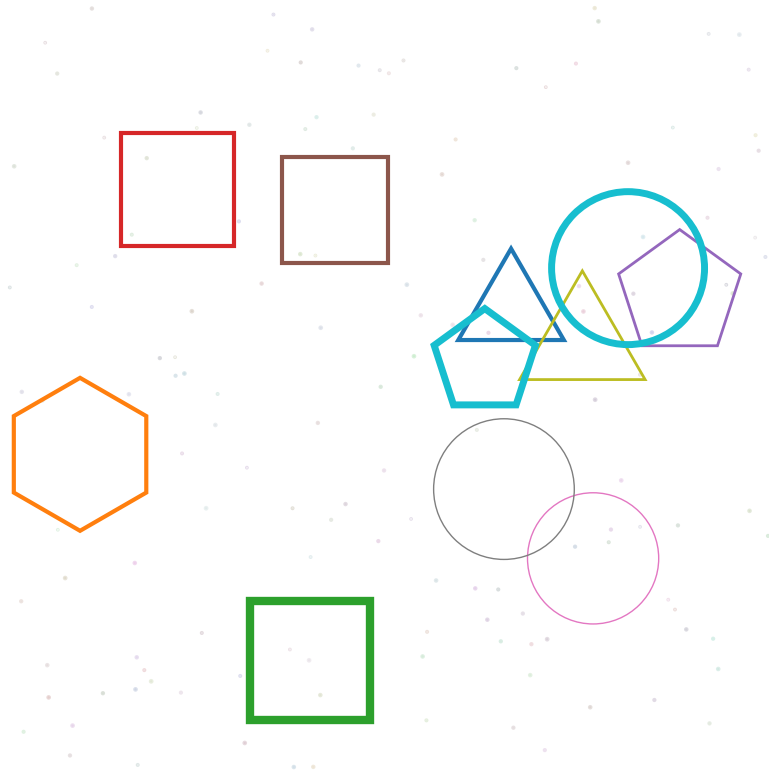[{"shape": "triangle", "thickness": 1.5, "radius": 0.4, "center": [0.664, 0.598]}, {"shape": "hexagon", "thickness": 1.5, "radius": 0.5, "center": [0.104, 0.41]}, {"shape": "square", "thickness": 3, "radius": 0.39, "center": [0.403, 0.142]}, {"shape": "square", "thickness": 1.5, "radius": 0.37, "center": [0.231, 0.754]}, {"shape": "pentagon", "thickness": 1, "radius": 0.42, "center": [0.883, 0.618]}, {"shape": "square", "thickness": 1.5, "radius": 0.34, "center": [0.435, 0.728]}, {"shape": "circle", "thickness": 0.5, "radius": 0.43, "center": [0.77, 0.275]}, {"shape": "circle", "thickness": 0.5, "radius": 0.46, "center": [0.654, 0.365]}, {"shape": "triangle", "thickness": 1, "radius": 0.47, "center": [0.756, 0.554]}, {"shape": "pentagon", "thickness": 2.5, "radius": 0.35, "center": [0.63, 0.53]}, {"shape": "circle", "thickness": 2.5, "radius": 0.5, "center": [0.816, 0.652]}]